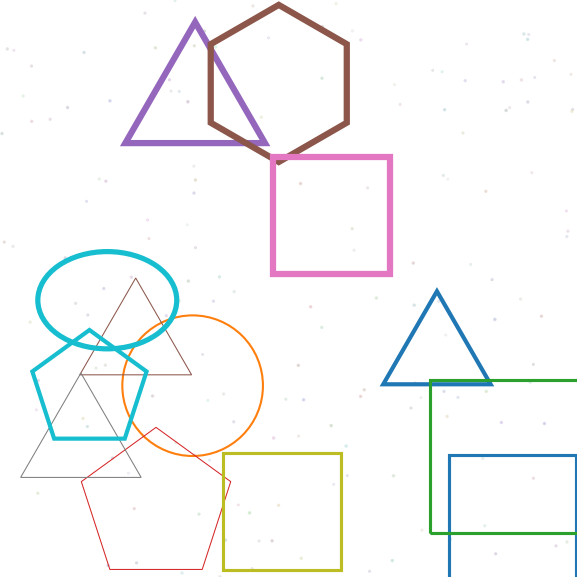[{"shape": "triangle", "thickness": 2, "radius": 0.54, "center": [0.757, 0.387]}, {"shape": "square", "thickness": 1.5, "radius": 0.55, "center": [0.887, 0.101]}, {"shape": "circle", "thickness": 1, "radius": 0.61, "center": [0.334, 0.331]}, {"shape": "square", "thickness": 1.5, "radius": 0.66, "center": [0.877, 0.209]}, {"shape": "pentagon", "thickness": 0.5, "radius": 0.68, "center": [0.27, 0.123]}, {"shape": "triangle", "thickness": 3, "radius": 0.7, "center": [0.338, 0.821]}, {"shape": "hexagon", "thickness": 3, "radius": 0.68, "center": [0.483, 0.855]}, {"shape": "triangle", "thickness": 0.5, "radius": 0.56, "center": [0.235, 0.406]}, {"shape": "square", "thickness": 3, "radius": 0.51, "center": [0.575, 0.626]}, {"shape": "triangle", "thickness": 0.5, "radius": 0.6, "center": [0.14, 0.233]}, {"shape": "square", "thickness": 1.5, "radius": 0.51, "center": [0.488, 0.114]}, {"shape": "pentagon", "thickness": 2, "radius": 0.52, "center": [0.155, 0.324]}, {"shape": "oval", "thickness": 2.5, "radius": 0.6, "center": [0.186, 0.479]}]